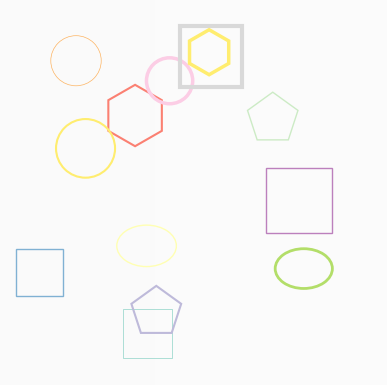[{"shape": "square", "thickness": 0.5, "radius": 0.31, "center": [0.38, 0.134]}, {"shape": "oval", "thickness": 1, "radius": 0.38, "center": [0.378, 0.361]}, {"shape": "pentagon", "thickness": 1.5, "radius": 0.34, "center": [0.403, 0.19]}, {"shape": "hexagon", "thickness": 1.5, "radius": 0.4, "center": [0.349, 0.7]}, {"shape": "square", "thickness": 1, "radius": 0.31, "center": [0.102, 0.293]}, {"shape": "circle", "thickness": 0.5, "radius": 0.33, "center": [0.196, 0.842]}, {"shape": "oval", "thickness": 2, "radius": 0.37, "center": [0.784, 0.302]}, {"shape": "circle", "thickness": 2.5, "radius": 0.3, "center": [0.438, 0.79]}, {"shape": "square", "thickness": 3, "radius": 0.39, "center": [0.545, 0.854]}, {"shape": "square", "thickness": 1, "radius": 0.42, "center": [0.772, 0.478]}, {"shape": "pentagon", "thickness": 1, "radius": 0.34, "center": [0.704, 0.692]}, {"shape": "hexagon", "thickness": 2.5, "radius": 0.29, "center": [0.54, 0.864]}, {"shape": "circle", "thickness": 1.5, "radius": 0.38, "center": [0.221, 0.615]}]